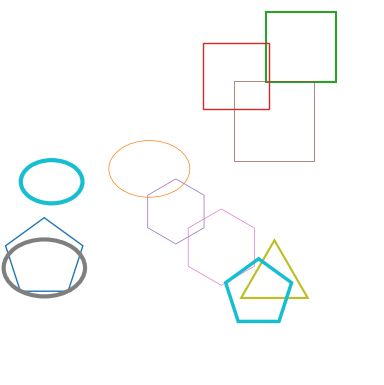[{"shape": "pentagon", "thickness": 1, "radius": 0.53, "center": [0.115, 0.329]}, {"shape": "oval", "thickness": 0.5, "radius": 0.53, "center": [0.388, 0.561]}, {"shape": "square", "thickness": 1.5, "radius": 0.45, "center": [0.782, 0.878]}, {"shape": "square", "thickness": 1, "radius": 0.43, "center": [0.613, 0.803]}, {"shape": "hexagon", "thickness": 0.5, "radius": 0.42, "center": [0.457, 0.451]}, {"shape": "square", "thickness": 0.5, "radius": 0.52, "center": [0.711, 0.686]}, {"shape": "hexagon", "thickness": 0.5, "radius": 0.5, "center": [0.575, 0.358]}, {"shape": "oval", "thickness": 3, "radius": 0.53, "center": [0.115, 0.304]}, {"shape": "triangle", "thickness": 1.5, "radius": 0.5, "center": [0.713, 0.276]}, {"shape": "oval", "thickness": 3, "radius": 0.4, "center": [0.134, 0.528]}, {"shape": "pentagon", "thickness": 2.5, "radius": 0.45, "center": [0.672, 0.238]}]